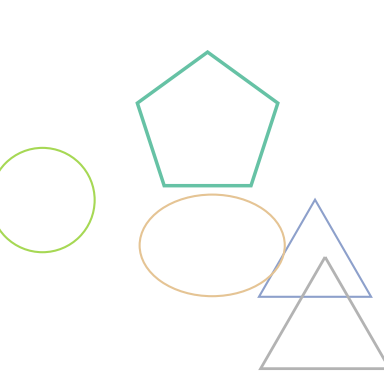[{"shape": "pentagon", "thickness": 2.5, "radius": 0.96, "center": [0.539, 0.673]}, {"shape": "triangle", "thickness": 1.5, "radius": 0.84, "center": [0.818, 0.313]}, {"shape": "circle", "thickness": 1.5, "radius": 0.68, "center": [0.11, 0.48]}, {"shape": "oval", "thickness": 1.5, "radius": 0.94, "center": [0.551, 0.363]}, {"shape": "triangle", "thickness": 2, "radius": 0.97, "center": [0.844, 0.139]}]